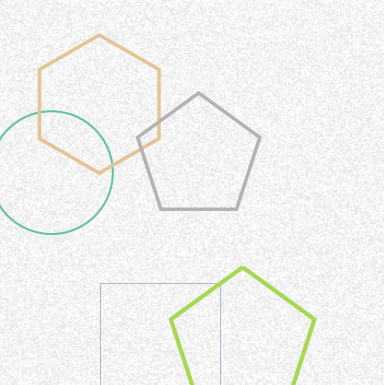[{"shape": "circle", "thickness": 1.5, "radius": 0.8, "center": [0.134, 0.552]}, {"shape": "square", "thickness": 0.5, "radius": 0.78, "center": [0.415, 0.109]}, {"shape": "pentagon", "thickness": 3, "radius": 0.98, "center": [0.63, 0.11]}, {"shape": "hexagon", "thickness": 2.5, "radius": 0.9, "center": [0.258, 0.73]}, {"shape": "pentagon", "thickness": 2.5, "radius": 0.83, "center": [0.516, 0.592]}]